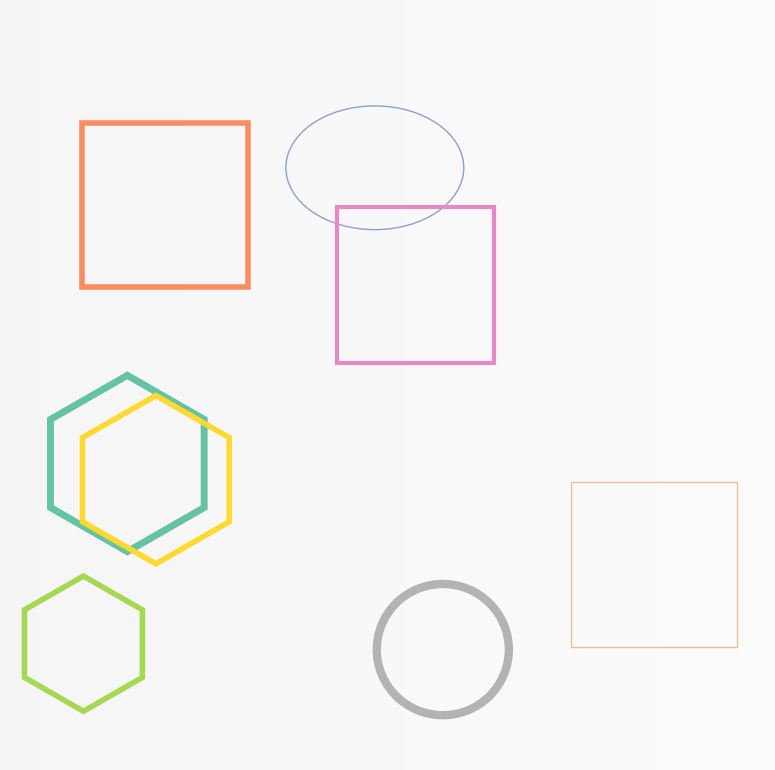[{"shape": "hexagon", "thickness": 2.5, "radius": 0.57, "center": [0.164, 0.398]}, {"shape": "square", "thickness": 2, "radius": 0.53, "center": [0.213, 0.734]}, {"shape": "oval", "thickness": 0.5, "radius": 0.57, "center": [0.484, 0.782]}, {"shape": "square", "thickness": 1.5, "radius": 0.51, "center": [0.536, 0.63]}, {"shape": "hexagon", "thickness": 2, "radius": 0.44, "center": [0.108, 0.164]}, {"shape": "hexagon", "thickness": 2, "radius": 0.55, "center": [0.201, 0.377]}, {"shape": "square", "thickness": 0.5, "radius": 0.54, "center": [0.844, 0.266]}, {"shape": "circle", "thickness": 3, "radius": 0.43, "center": [0.571, 0.156]}]